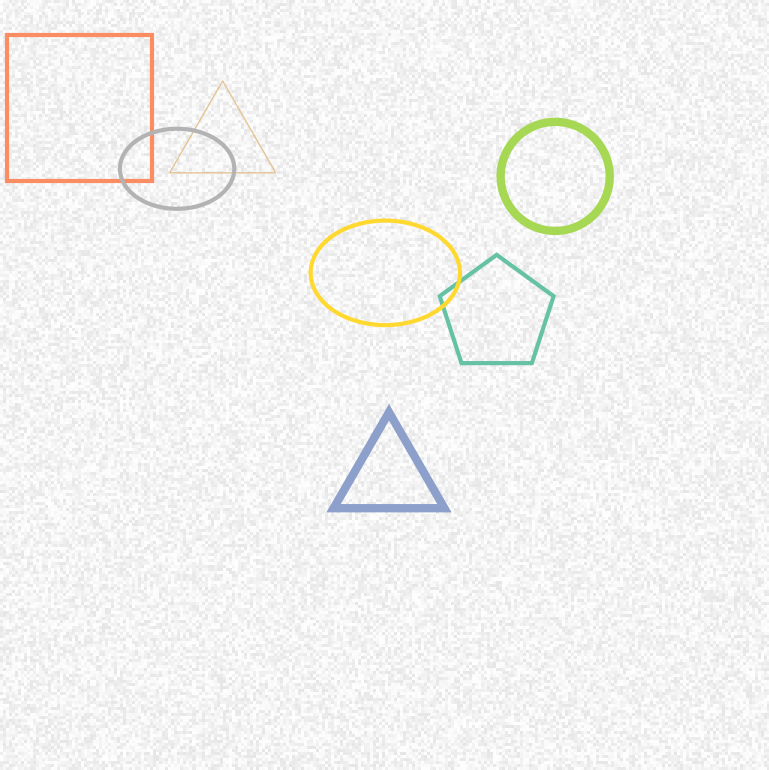[{"shape": "pentagon", "thickness": 1.5, "radius": 0.39, "center": [0.645, 0.591]}, {"shape": "square", "thickness": 1.5, "radius": 0.47, "center": [0.103, 0.86]}, {"shape": "triangle", "thickness": 3, "radius": 0.42, "center": [0.505, 0.382]}, {"shape": "circle", "thickness": 3, "radius": 0.35, "center": [0.721, 0.771]}, {"shape": "oval", "thickness": 1.5, "radius": 0.48, "center": [0.5, 0.646]}, {"shape": "triangle", "thickness": 0.5, "radius": 0.4, "center": [0.289, 0.815]}, {"shape": "oval", "thickness": 1.5, "radius": 0.37, "center": [0.23, 0.781]}]